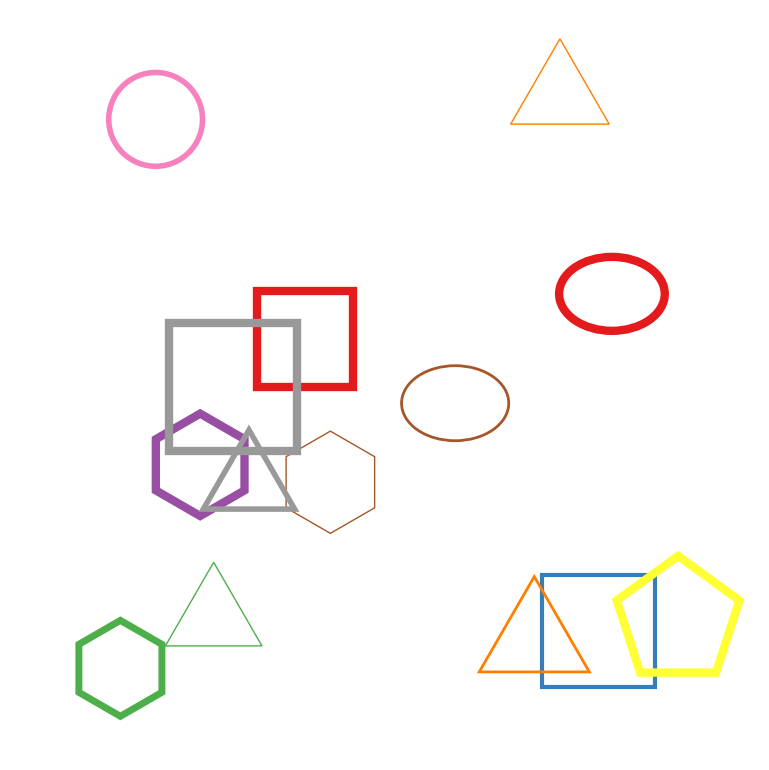[{"shape": "square", "thickness": 3, "radius": 0.31, "center": [0.396, 0.56]}, {"shape": "oval", "thickness": 3, "radius": 0.34, "center": [0.795, 0.618]}, {"shape": "square", "thickness": 1.5, "radius": 0.37, "center": [0.777, 0.181]}, {"shape": "hexagon", "thickness": 2.5, "radius": 0.31, "center": [0.156, 0.132]}, {"shape": "triangle", "thickness": 0.5, "radius": 0.36, "center": [0.278, 0.197]}, {"shape": "hexagon", "thickness": 3, "radius": 0.33, "center": [0.26, 0.396]}, {"shape": "triangle", "thickness": 0.5, "radius": 0.37, "center": [0.727, 0.876]}, {"shape": "triangle", "thickness": 1, "radius": 0.41, "center": [0.694, 0.169]}, {"shape": "pentagon", "thickness": 3, "radius": 0.42, "center": [0.881, 0.194]}, {"shape": "oval", "thickness": 1, "radius": 0.35, "center": [0.591, 0.476]}, {"shape": "hexagon", "thickness": 0.5, "radius": 0.33, "center": [0.429, 0.374]}, {"shape": "circle", "thickness": 2, "radius": 0.3, "center": [0.202, 0.845]}, {"shape": "square", "thickness": 3, "radius": 0.41, "center": [0.303, 0.498]}, {"shape": "triangle", "thickness": 2, "radius": 0.34, "center": [0.323, 0.373]}]